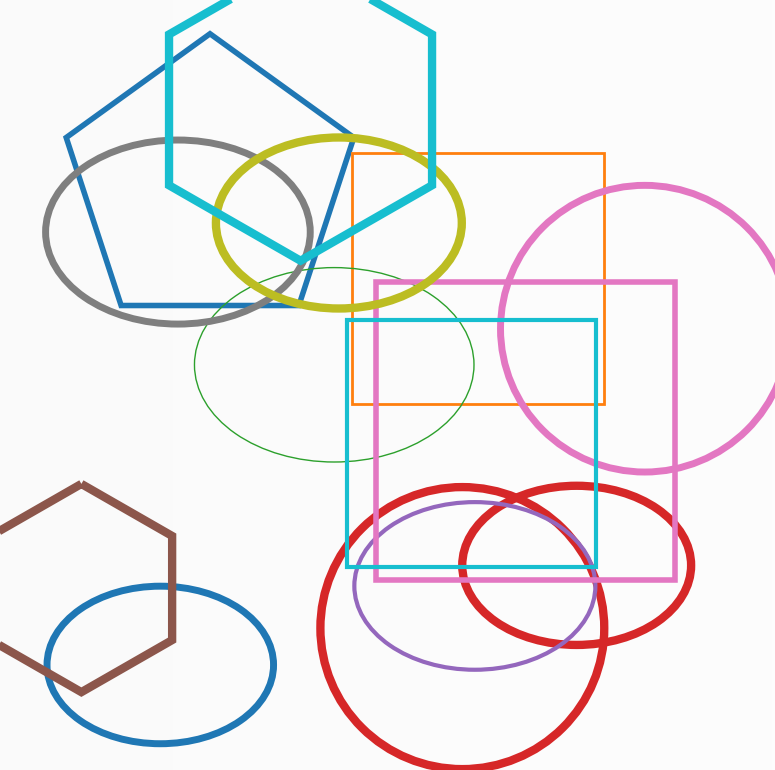[{"shape": "oval", "thickness": 2.5, "radius": 0.73, "center": [0.207, 0.136]}, {"shape": "pentagon", "thickness": 2, "radius": 0.98, "center": [0.271, 0.761]}, {"shape": "square", "thickness": 1, "radius": 0.81, "center": [0.616, 0.638]}, {"shape": "oval", "thickness": 0.5, "radius": 0.9, "center": [0.431, 0.526]}, {"shape": "oval", "thickness": 3, "radius": 0.74, "center": [0.744, 0.266]}, {"shape": "circle", "thickness": 3, "radius": 0.92, "center": [0.597, 0.184]}, {"shape": "oval", "thickness": 1.5, "radius": 0.78, "center": [0.613, 0.239]}, {"shape": "hexagon", "thickness": 3, "radius": 0.68, "center": [0.105, 0.236]}, {"shape": "square", "thickness": 2, "radius": 0.97, "center": [0.678, 0.441]}, {"shape": "circle", "thickness": 2.5, "radius": 0.93, "center": [0.832, 0.573]}, {"shape": "oval", "thickness": 2.5, "radius": 0.85, "center": [0.23, 0.699]}, {"shape": "oval", "thickness": 3, "radius": 0.79, "center": [0.437, 0.71]}, {"shape": "hexagon", "thickness": 3, "radius": 0.98, "center": [0.388, 0.857]}, {"shape": "square", "thickness": 1.5, "radius": 0.8, "center": [0.608, 0.424]}]